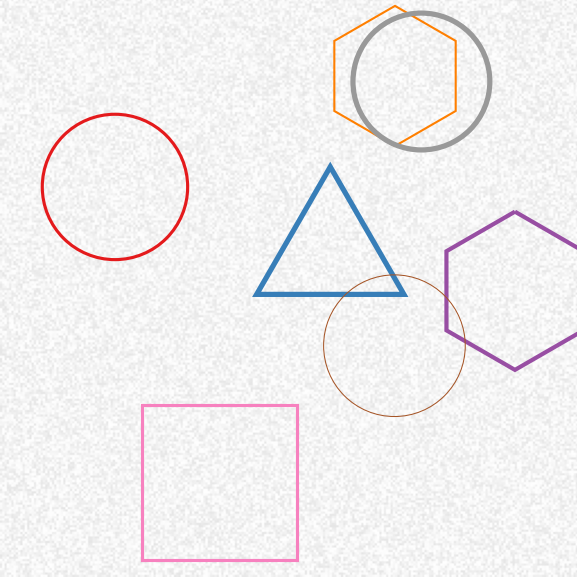[{"shape": "circle", "thickness": 1.5, "radius": 0.63, "center": [0.199, 0.675]}, {"shape": "triangle", "thickness": 2.5, "radius": 0.74, "center": [0.572, 0.563]}, {"shape": "hexagon", "thickness": 2, "radius": 0.68, "center": [0.892, 0.496]}, {"shape": "hexagon", "thickness": 1, "radius": 0.61, "center": [0.684, 0.868]}, {"shape": "circle", "thickness": 0.5, "radius": 0.61, "center": [0.683, 0.401]}, {"shape": "square", "thickness": 1.5, "radius": 0.67, "center": [0.38, 0.164]}, {"shape": "circle", "thickness": 2.5, "radius": 0.59, "center": [0.73, 0.858]}]